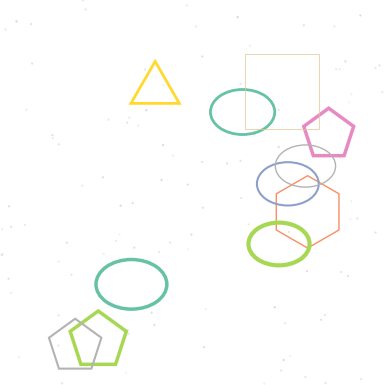[{"shape": "oval", "thickness": 2.5, "radius": 0.46, "center": [0.341, 0.262]}, {"shape": "oval", "thickness": 2, "radius": 0.42, "center": [0.63, 0.709]}, {"shape": "hexagon", "thickness": 1, "radius": 0.47, "center": [0.799, 0.45]}, {"shape": "oval", "thickness": 1.5, "radius": 0.4, "center": [0.748, 0.522]}, {"shape": "pentagon", "thickness": 2.5, "radius": 0.34, "center": [0.854, 0.651]}, {"shape": "oval", "thickness": 3, "radius": 0.4, "center": [0.725, 0.366]}, {"shape": "pentagon", "thickness": 2.5, "radius": 0.38, "center": [0.255, 0.116]}, {"shape": "triangle", "thickness": 2, "radius": 0.36, "center": [0.403, 0.768]}, {"shape": "square", "thickness": 0.5, "radius": 0.48, "center": [0.732, 0.763]}, {"shape": "pentagon", "thickness": 1.5, "radius": 0.36, "center": [0.195, 0.101]}, {"shape": "oval", "thickness": 1, "radius": 0.39, "center": [0.793, 0.569]}]